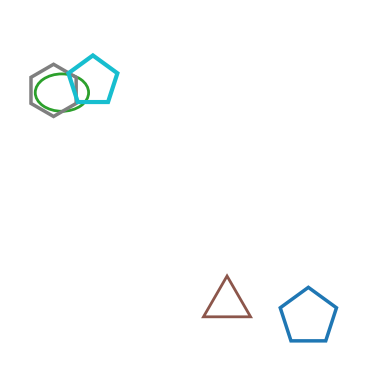[{"shape": "pentagon", "thickness": 2.5, "radius": 0.38, "center": [0.801, 0.177]}, {"shape": "oval", "thickness": 2, "radius": 0.35, "center": [0.161, 0.759]}, {"shape": "triangle", "thickness": 2, "radius": 0.35, "center": [0.59, 0.212]}, {"shape": "hexagon", "thickness": 2.5, "radius": 0.34, "center": [0.139, 0.765]}, {"shape": "pentagon", "thickness": 3, "radius": 0.33, "center": [0.241, 0.789]}]